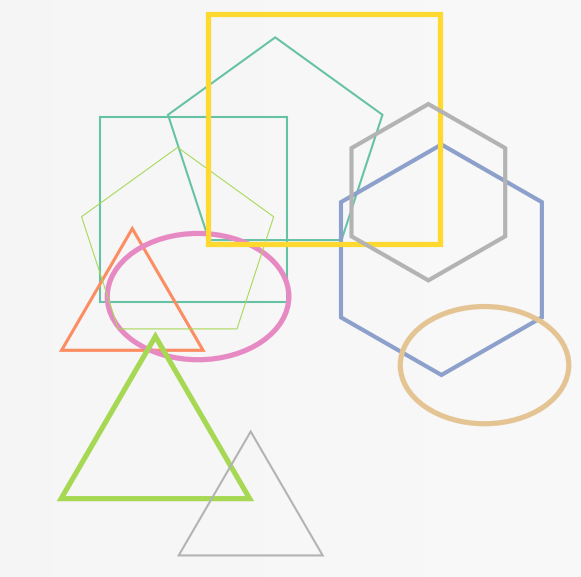[{"shape": "square", "thickness": 1, "radius": 0.8, "center": [0.333, 0.636]}, {"shape": "pentagon", "thickness": 1, "radius": 0.97, "center": [0.474, 0.74]}, {"shape": "triangle", "thickness": 1.5, "radius": 0.7, "center": [0.228, 0.463]}, {"shape": "hexagon", "thickness": 2, "radius": 1.0, "center": [0.759, 0.549]}, {"shape": "oval", "thickness": 2.5, "radius": 0.78, "center": [0.341, 0.486]}, {"shape": "pentagon", "thickness": 0.5, "radius": 0.87, "center": [0.306, 0.57]}, {"shape": "triangle", "thickness": 2.5, "radius": 0.94, "center": [0.267, 0.229]}, {"shape": "square", "thickness": 2.5, "radius": 1.0, "center": [0.558, 0.775]}, {"shape": "oval", "thickness": 2.5, "radius": 0.72, "center": [0.834, 0.367]}, {"shape": "triangle", "thickness": 1, "radius": 0.72, "center": [0.431, 0.109]}, {"shape": "hexagon", "thickness": 2, "radius": 0.76, "center": [0.737, 0.666]}]